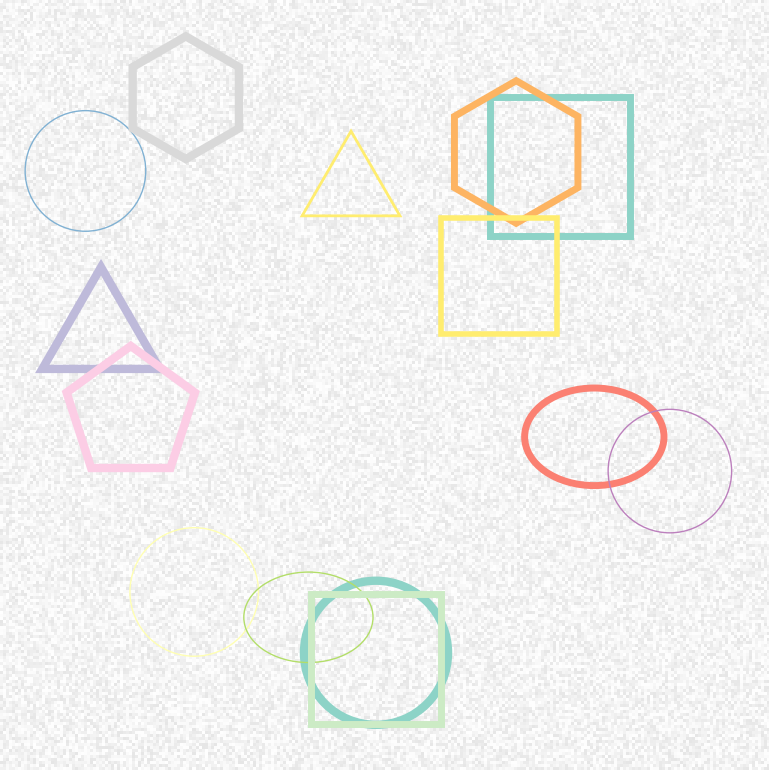[{"shape": "square", "thickness": 2.5, "radius": 0.45, "center": [0.727, 0.784]}, {"shape": "circle", "thickness": 3, "radius": 0.47, "center": [0.488, 0.152]}, {"shape": "circle", "thickness": 0.5, "radius": 0.42, "center": [0.252, 0.231]}, {"shape": "triangle", "thickness": 3, "radius": 0.44, "center": [0.131, 0.565]}, {"shape": "oval", "thickness": 2.5, "radius": 0.45, "center": [0.772, 0.433]}, {"shape": "circle", "thickness": 0.5, "radius": 0.39, "center": [0.111, 0.778]}, {"shape": "hexagon", "thickness": 2.5, "radius": 0.46, "center": [0.67, 0.803]}, {"shape": "oval", "thickness": 0.5, "radius": 0.42, "center": [0.401, 0.198]}, {"shape": "pentagon", "thickness": 3, "radius": 0.44, "center": [0.17, 0.463]}, {"shape": "hexagon", "thickness": 3, "radius": 0.4, "center": [0.241, 0.873]}, {"shape": "circle", "thickness": 0.5, "radius": 0.4, "center": [0.87, 0.388]}, {"shape": "square", "thickness": 2.5, "radius": 0.42, "center": [0.488, 0.144]}, {"shape": "triangle", "thickness": 1, "radius": 0.37, "center": [0.456, 0.756]}, {"shape": "square", "thickness": 2, "radius": 0.38, "center": [0.648, 0.641]}]